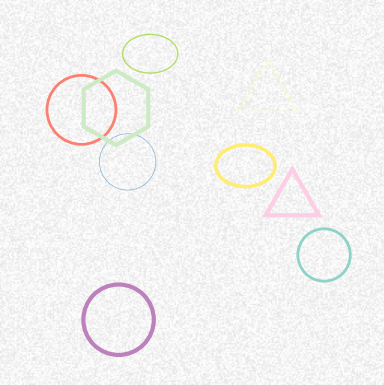[{"shape": "circle", "thickness": 2, "radius": 0.34, "center": [0.842, 0.338]}, {"shape": "triangle", "thickness": 0.5, "radius": 0.44, "center": [0.695, 0.755]}, {"shape": "circle", "thickness": 2, "radius": 0.45, "center": [0.212, 0.715]}, {"shape": "circle", "thickness": 0.5, "radius": 0.37, "center": [0.332, 0.579]}, {"shape": "oval", "thickness": 1, "radius": 0.36, "center": [0.39, 0.86]}, {"shape": "triangle", "thickness": 3, "radius": 0.4, "center": [0.759, 0.481]}, {"shape": "circle", "thickness": 3, "radius": 0.46, "center": [0.308, 0.17]}, {"shape": "hexagon", "thickness": 3, "radius": 0.48, "center": [0.301, 0.72]}, {"shape": "oval", "thickness": 2.5, "radius": 0.39, "center": [0.638, 0.569]}]